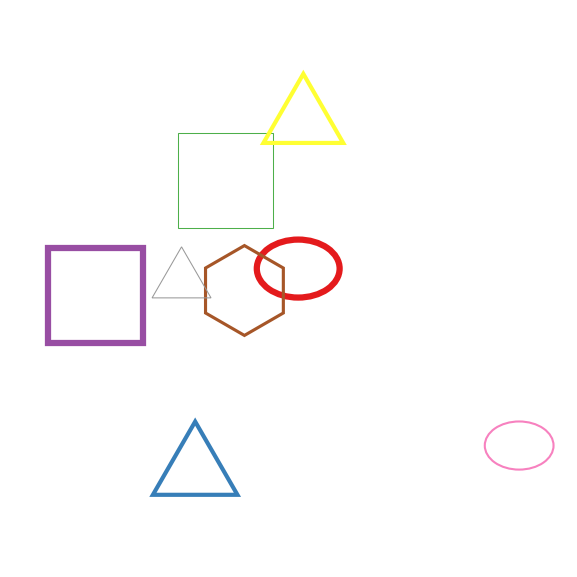[{"shape": "oval", "thickness": 3, "radius": 0.36, "center": [0.516, 0.534]}, {"shape": "triangle", "thickness": 2, "radius": 0.42, "center": [0.338, 0.185]}, {"shape": "square", "thickness": 0.5, "radius": 0.41, "center": [0.391, 0.687]}, {"shape": "square", "thickness": 3, "radius": 0.41, "center": [0.166, 0.487]}, {"shape": "triangle", "thickness": 2, "radius": 0.4, "center": [0.525, 0.791]}, {"shape": "hexagon", "thickness": 1.5, "radius": 0.39, "center": [0.423, 0.496]}, {"shape": "oval", "thickness": 1, "radius": 0.3, "center": [0.899, 0.228]}, {"shape": "triangle", "thickness": 0.5, "radius": 0.29, "center": [0.314, 0.513]}]